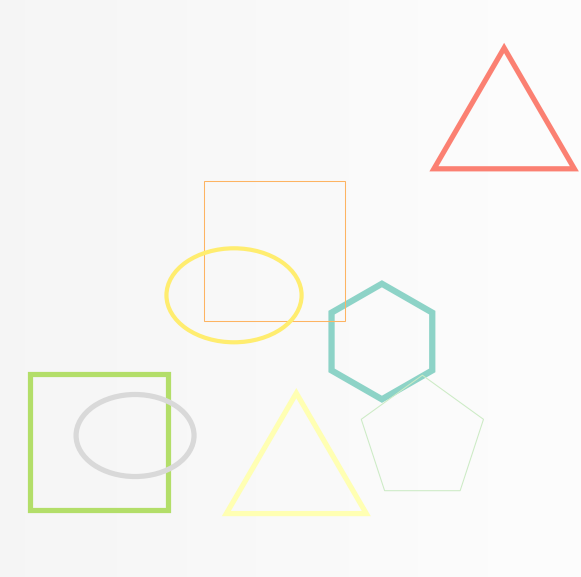[{"shape": "hexagon", "thickness": 3, "radius": 0.5, "center": [0.657, 0.408]}, {"shape": "triangle", "thickness": 2.5, "radius": 0.7, "center": [0.51, 0.179]}, {"shape": "triangle", "thickness": 2.5, "radius": 0.7, "center": [0.867, 0.777]}, {"shape": "square", "thickness": 0.5, "radius": 0.61, "center": [0.472, 0.564]}, {"shape": "square", "thickness": 2.5, "radius": 0.59, "center": [0.17, 0.234]}, {"shape": "oval", "thickness": 2.5, "radius": 0.51, "center": [0.232, 0.245]}, {"shape": "pentagon", "thickness": 0.5, "radius": 0.55, "center": [0.727, 0.239]}, {"shape": "oval", "thickness": 2, "radius": 0.58, "center": [0.403, 0.488]}]